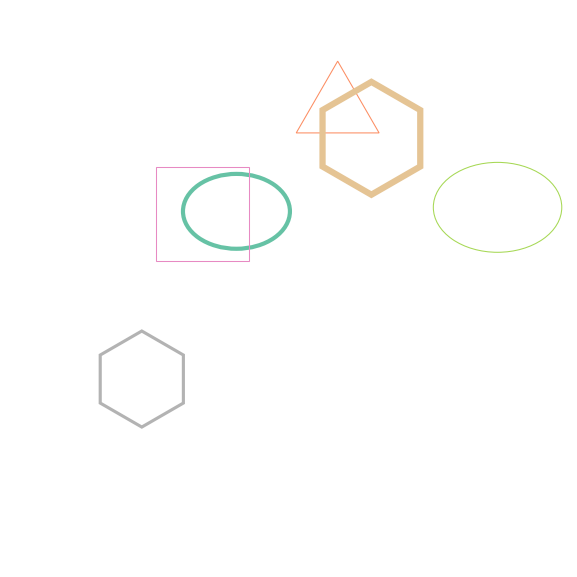[{"shape": "oval", "thickness": 2, "radius": 0.46, "center": [0.409, 0.633]}, {"shape": "triangle", "thickness": 0.5, "radius": 0.41, "center": [0.585, 0.81]}, {"shape": "square", "thickness": 0.5, "radius": 0.4, "center": [0.351, 0.629]}, {"shape": "oval", "thickness": 0.5, "radius": 0.56, "center": [0.862, 0.64]}, {"shape": "hexagon", "thickness": 3, "radius": 0.49, "center": [0.643, 0.76]}, {"shape": "hexagon", "thickness": 1.5, "radius": 0.42, "center": [0.246, 0.343]}]